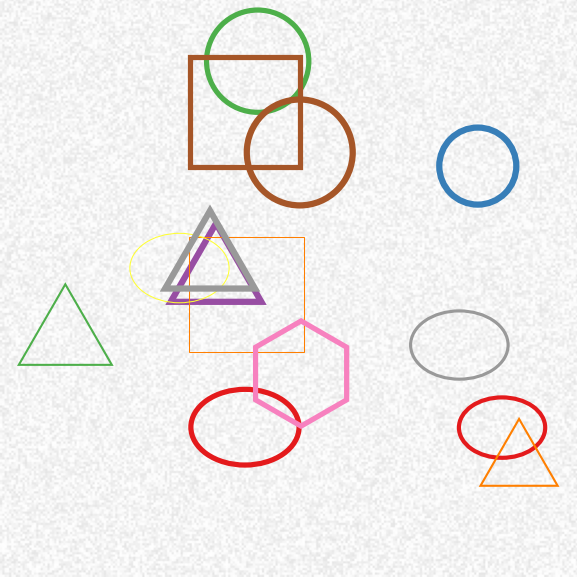[{"shape": "oval", "thickness": 2, "radius": 0.37, "center": [0.869, 0.259]}, {"shape": "oval", "thickness": 2.5, "radius": 0.47, "center": [0.424, 0.259]}, {"shape": "circle", "thickness": 3, "radius": 0.33, "center": [0.827, 0.712]}, {"shape": "circle", "thickness": 2.5, "radius": 0.44, "center": [0.446, 0.893]}, {"shape": "triangle", "thickness": 1, "radius": 0.46, "center": [0.113, 0.414]}, {"shape": "triangle", "thickness": 3, "radius": 0.45, "center": [0.374, 0.522]}, {"shape": "square", "thickness": 0.5, "radius": 0.5, "center": [0.428, 0.49]}, {"shape": "triangle", "thickness": 1, "radius": 0.39, "center": [0.899, 0.197]}, {"shape": "oval", "thickness": 0.5, "radius": 0.43, "center": [0.311, 0.535]}, {"shape": "circle", "thickness": 3, "radius": 0.46, "center": [0.519, 0.735]}, {"shape": "square", "thickness": 2.5, "radius": 0.48, "center": [0.424, 0.805]}, {"shape": "hexagon", "thickness": 2.5, "radius": 0.46, "center": [0.521, 0.352]}, {"shape": "oval", "thickness": 1.5, "radius": 0.42, "center": [0.795, 0.402]}, {"shape": "triangle", "thickness": 3, "radius": 0.45, "center": [0.364, 0.544]}]